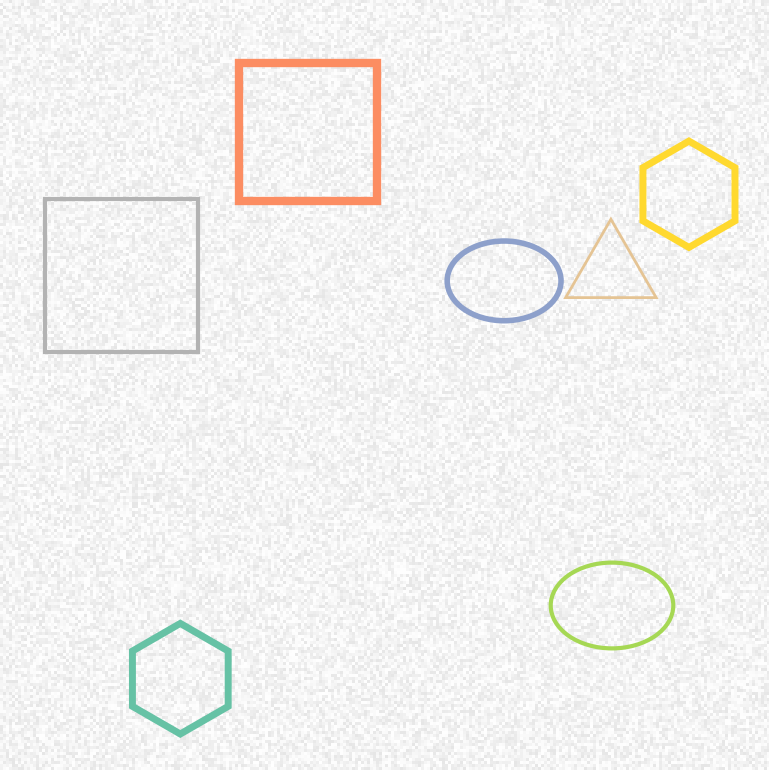[{"shape": "hexagon", "thickness": 2.5, "radius": 0.36, "center": [0.234, 0.119]}, {"shape": "square", "thickness": 3, "radius": 0.45, "center": [0.4, 0.828]}, {"shape": "oval", "thickness": 2, "radius": 0.37, "center": [0.655, 0.635]}, {"shape": "oval", "thickness": 1.5, "radius": 0.4, "center": [0.795, 0.214]}, {"shape": "hexagon", "thickness": 2.5, "radius": 0.35, "center": [0.895, 0.748]}, {"shape": "triangle", "thickness": 1, "radius": 0.34, "center": [0.793, 0.647]}, {"shape": "square", "thickness": 1.5, "radius": 0.5, "center": [0.158, 0.642]}]